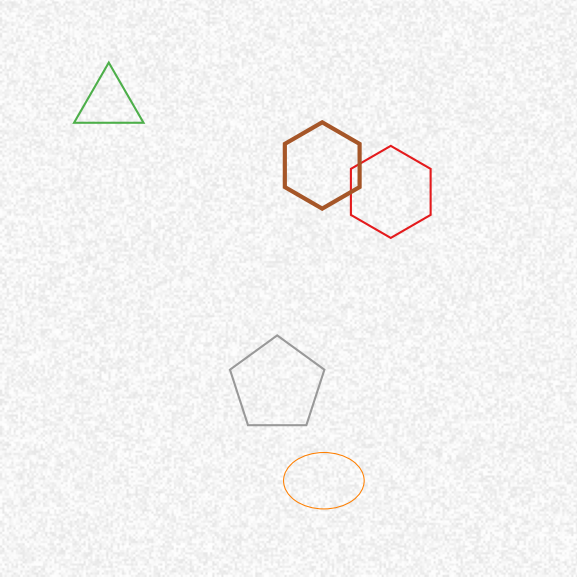[{"shape": "hexagon", "thickness": 1, "radius": 0.4, "center": [0.677, 0.667]}, {"shape": "triangle", "thickness": 1, "radius": 0.35, "center": [0.188, 0.821]}, {"shape": "oval", "thickness": 0.5, "radius": 0.35, "center": [0.561, 0.167]}, {"shape": "hexagon", "thickness": 2, "radius": 0.37, "center": [0.558, 0.713]}, {"shape": "pentagon", "thickness": 1, "radius": 0.43, "center": [0.48, 0.332]}]